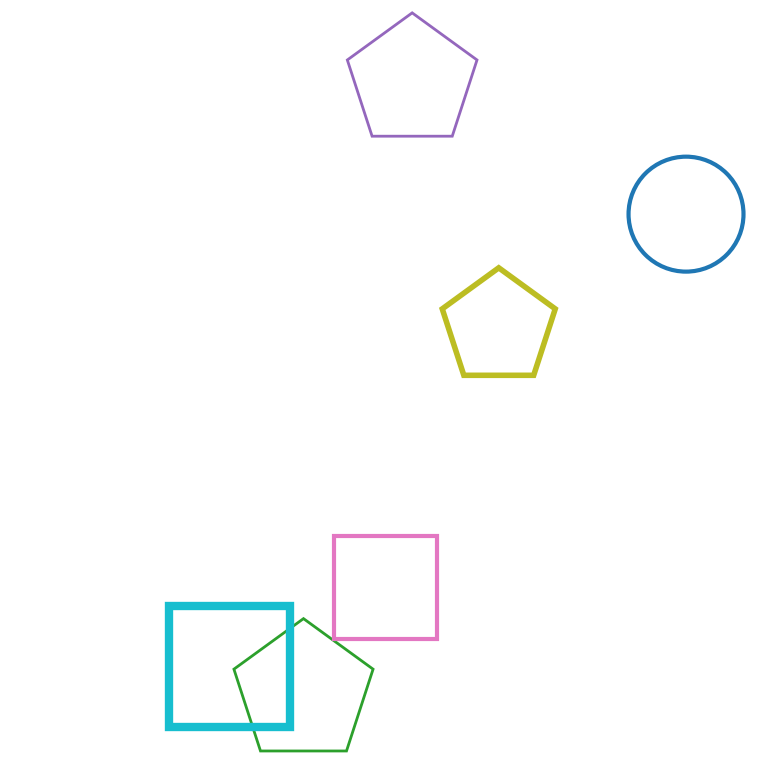[{"shape": "circle", "thickness": 1.5, "radius": 0.37, "center": [0.891, 0.722]}, {"shape": "pentagon", "thickness": 1, "radius": 0.48, "center": [0.394, 0.102]}, {"shape": "pentagon", "thickness": 1, "radius": 0.44, "center": [0.535, 0.895]}, {"shape": "square", "thickness": 1.5, "radius": 0.34, "center": [0.501, 0.237]}, {"shape": "pentagon", "thickness": 2, "radius": 0.39, "center": [0.648, 0.575]}, {"shape": "square", "thickness": 3, "radius": 0.39, "center": [0.298, 0.135]}]